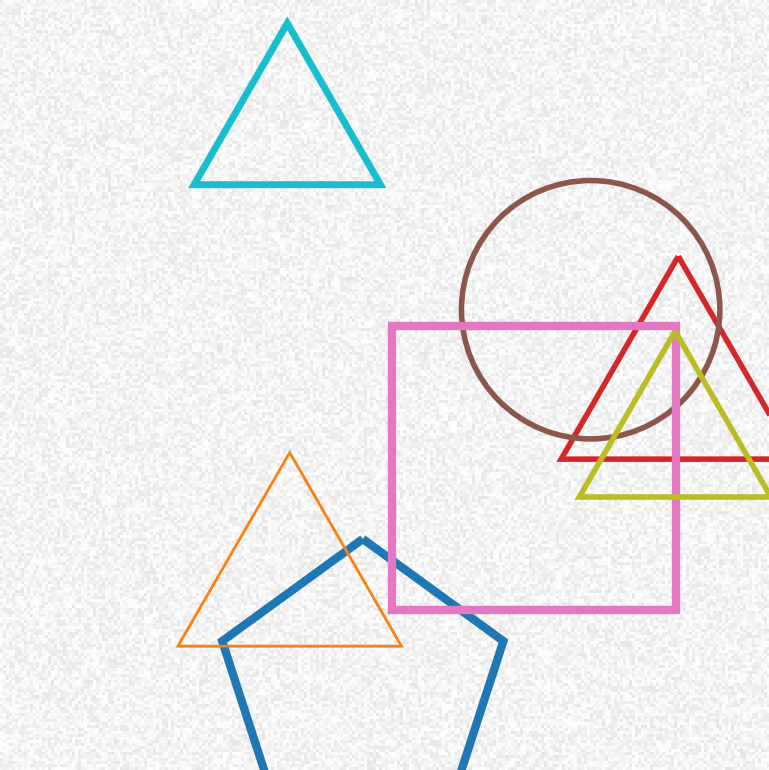[{"shape": "pentagon", "thickness": 3, "radius": 0.96, "center": [0.471, 0.108]}, {"shape": "triangle", "thickness": 1, "radius": 0.84, "center": [0.376, 0.245]}, {"shape": "triangle", "thickness": 2, "radius": 0.88, "center": [0.881, 0.492]}, {"shape": "circle", "thickness": 2, "radius": 0.84, "center": [0.767, 0.598]}, {"shape": "square", "thickness": 3, "radius": 0.92, "center": [0.694, 0.393]}, {"shape": "triangle", "thickness": 2, "radius": 0.72, "center": [0.877, 0.426]}, {"shape": "triangle", "thickness": 2.5, "radius": 0.7, "center": [0.373, 0.83]}]